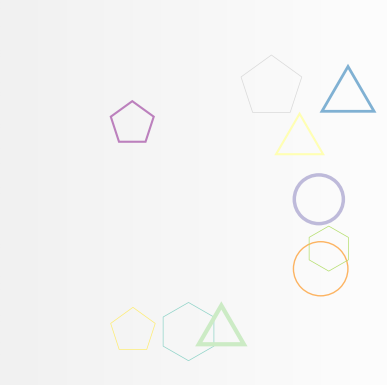[{"shape": "hexagon", "thickness": 0.5, "radius": 0.38, "center": [0.487, 0.139]}, {"shape": "triangle", "thickness": 1.5, "radius": 0.35, "center": [0.773, 0.634]}, {"shape": "circle", "thickness": 2.5, "radius": 0.32, "center": [0.823, 0.482]}, {"shape": "triangle", "thickness": 2, "radius": 0.39, "center": [0.898, 0.75]}, {"shape": "circle", "thickness": 1, "radius": 0.35, "center": [0.828, 0.302]}, {"shape": "hexagon", "thickness": 0.5, "radius": 0.29, "center": [0.848, 0.354]}, {"shape": "pentagon", "thickness": 0.5, "radius": 0.41, "center": [0.7, 0.775]}, {"shape": "pentagon", "thickness": 1.5, "radius": 0.29, "center": [0.341, 0.679]}, {"shape": "triangle", "thickness": 3, "radius": 0.34, "center": [0.571, 0.139]}, {"shape": "pentagon", "thickness": 0.5, "radius": 0.3, "center": [0.343, 0.141]}]